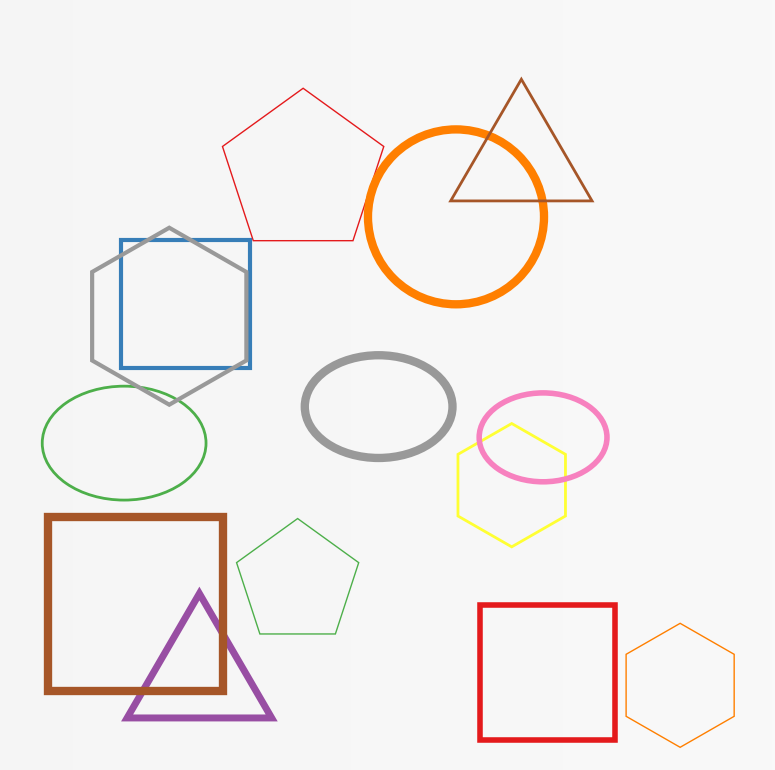[{"shape": "square", "thickness": 2, "radius": 0.44, "center": [0.706, 0.127]}, {"shape": "pentagon", "thickness": 0.5, "radius": 0.55, "center": [0.391, 0.776]}, {"shape": "square", "thickness": 1.5, "radius": 0.42, "center": [0.239, 0.605]}, {"shape": "pentagon", "thickness": 0.5, "radius": 0.41, "center": [0.384, 0.244]}, {"shape": "oval", "thickness": 1, "radius": 0.53, "center": [0.16, 0.425]}, {"shape": "triangle", "thickness": 2.5, "radius": 0.54, "center": [0.257, 0.121]}, {"shape": "circle", "thickness": 3, "radius": 0.57, "center": [0.588, 0.718]}, {"shape": "hexagon", "thickness": 0.5, "radius": 0.4, "center": [0.878, 0.11]}, {"shape": "hexagon", "thickness": 1, "radius": 0.4, "center": [0.66, 0.37]}, {"shape": "square", "thickness": 3, "radius": 0.56, "center": [0.175, 0.216]}, {"shape": "triangle", "thickness": 1, "radius": 0.53, "center": [0.673, 0.792]}, {"shape": "oval", "thickness": 2, "radius": 0.41, "center": [0.701, 0.432]}, {"shape": "oval", "thickness": 3, "radius": 0.48, "center": [0.489, 0.472]}, {"shape": "hexagon", "thickness": 1.5, "radius": 0.57, "center": [0.218, 0.589]}]